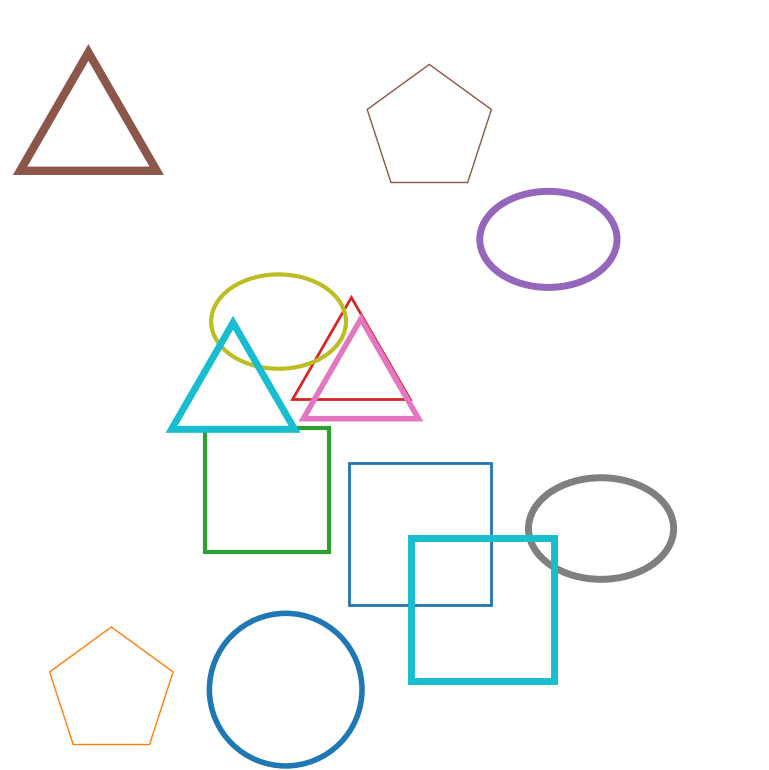[{"shape": "square", "thickness": 1, "radius": 0.46, "center": [0.546, 0.307]}, {"shape": "circle", "thickness": 2, "radius": 0.5, "center": [0.371, 0.104]}, {"shape": "pentagon", "thickness": 0.5, "radius": 0.42, "center": [0.145, 0.101]}, {"shape": "square", "thickness": 1.5, "radius": 0.4, "center": [0.347, 0.364]}, {"shape": "triangle", "thickness": 1, "radius": 0.44, "center": [0.456, 0.525]}, {"shape": "oval", "thickness": 2.5, "radius": 0.45, "center": [0.712, 0.689]}, {"shape": "pentagon", "thickness": 0.5, "radius": 0.42, "center": [0.558, 0.832]}, {"shape": "triangle", "thickness": 3, "radius": 0.51, "center": [0.115, 0.829]}, {"shape": "triangle", "thickness": 2, "radius": 0.43, "center": [0.469, 0.499]}, {"shape": "oval", "thickness": 2.5, "radius": 0.47, "center": [0.781, 0.314]}, {"shape": "oval", "thickness": 1.5, "radius": 0.44, "center": [0.362, 0.582]}, {"shape": "square", "thickness": 2.5, "radius": 0.46, "center": [0.627, 0.209]}, {"shape": "triangle", "thickness": 2.5, "radius": 0.46, "center": [0.303, 0.489]}]